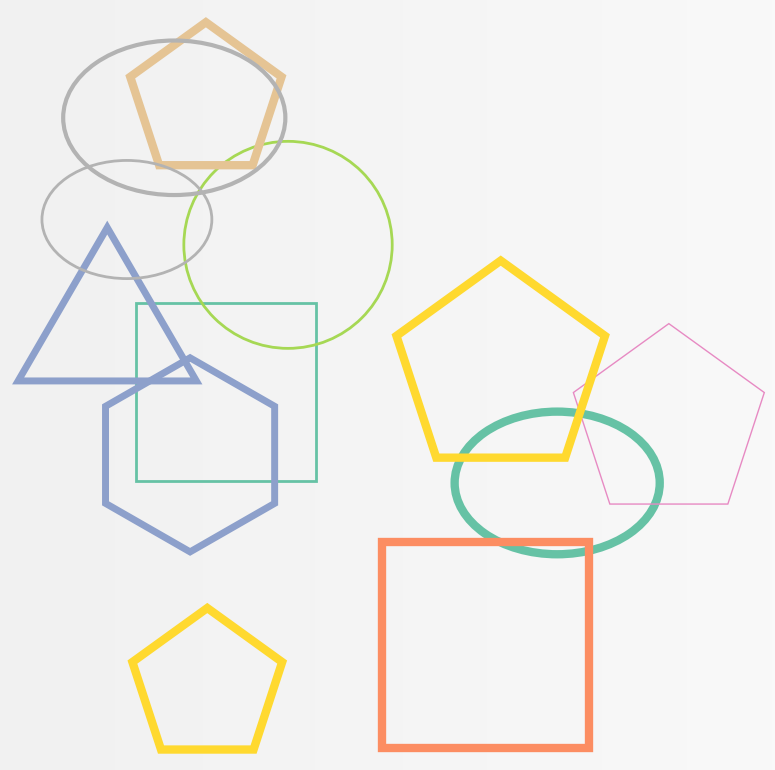[{"shape": "square", "thickness": 1, "radius": 0.58, "center": [0.292, 0.49]}, {"shape": "oval", "thickness": 3, "radius": 0.66, "center": [0.719, 0.373]}, {"shape": "square", "thickness": 3, "radius": 0.67, "center": [0.627, 0.162]}, {"shape": "hexagon", "thickness": 2.5, "radius": 0.63, "center": [0.245, 0.409]}, {"shape": "triangle", "thickness": 2.5, "radius": 0.66, "center": [0.138, 0.572]}, {"shape": "pentagon", "thickness": 0.5, "radius": 0.65, "center": [0.863, 0.45]}, {"shape": "circle", "thickness": 1, "radius": 0.67, "center": [0.372, 0.682]}, {"shape": "pentagon", "thickness": 3, "radius": 0.71, "center": [0.646, 0.52]}, {"shape": "pentagon", "thickness": 3, "radius": 0.51, "center": [0.267, 0.109]}, {"shape": "pentagon", "thickness": 3, "radius": 0.51, "center": [0.266, 0.868]}, {"shape": "oval", "thickness": 1, "radius": 0.55, "center": [0.164, 0.715]}, {"shape": "oval", "thickness": 1.5, "radius": 0.72, "center": [0.225, 0.847]}]